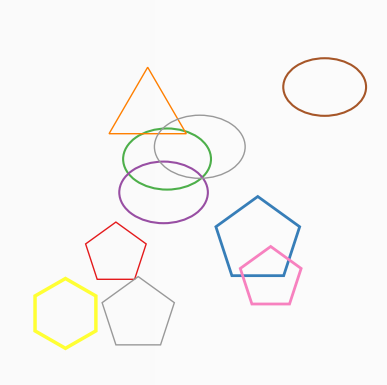[{"shape": "pentagon", "thickness": 1, "radius": 0.41, "center": [0.299, 0.341]}, {"shape": "pentagon", "thickness": 2, "radius": 0.57, "center": [0.665, 0.376]}, {"shape": "oval", "thickness": 1.5, "radius": 0.57, "center": [0.431, 0.587]}, {"shape": "oval", "thickness": 1.5, "radius": 0.57, "center": [0.422, 0.5]}, {"shape": "triangle", "thickness": 1, "radius": 0.58, "center": [0.381, 0.71]}, {"shape": "hexagon", "thickness": 2.5, "radius": 0.45, "center": [0.169, 0.186]}, {"shape": "oval", "thickness": 1.5, "radius": 0.53, "center": [0.838, 0.774]}, {"shape": "pentagon", "thickness": 2, "radius": 0.41, "center": [0.699, 0.277]}, {"shape": "oval", "thickness": 1, "radius": 0.59, "center": [0.516, 0.619]}, {"shape": "pentagon", "thickness": 1, "radius": 0.49, "center": [0.357, 0.184]}]